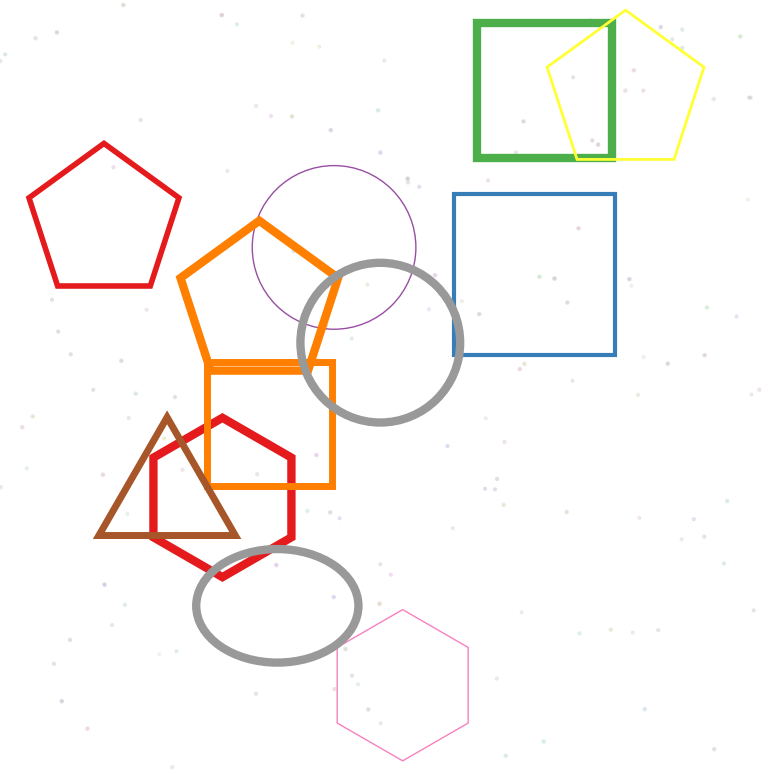[{"shape": "pentagon", "thickness": 2, "radius": 0.51, "center": [0.135, 0.711]}, {"shape": "hexagon", "thickness": 3, "radius": 0.52, "center": [0.289, 0.354]}, {"shape": "square", "thickness": 1.5, "radius": 0.52, "center": [0.694, 0.643]}, {"shape": "square", "thickness": 3, "radius": 0.44, "center": [0.707, 0.883]}, {"shape": "circle", "thickness": 0.5, "radius": 0.53, "center": [0.434, 0.679]}, {"shape": "square", "thickness": 2.5, "radius": 0.4, "center": [0.35, 0.449]}, {"shape": "pentagon", "thickness": 3, "radius": 0.54, "center": [0.337, 0.606]}, {"shape": "pentagon", "thickness": 1, "radius": 0.54, "center": [0.812, 0.88]}, {"shape": "triangle", "thickness": 2.5, "radius": 0.51, "center": [0.217, 0.356]}, {"shape": "hexagon", "thickness": 0.5, "radius": 0.49, "center": [0.523, 0.11]}, {"shape": "oval", "thickness": 3, "radius": 0.53, "center": [0.36, 0.213]}, {"shape": "circle", "thickness": 3, "radius": 0.52, "center": [0.494, 0.555]}]